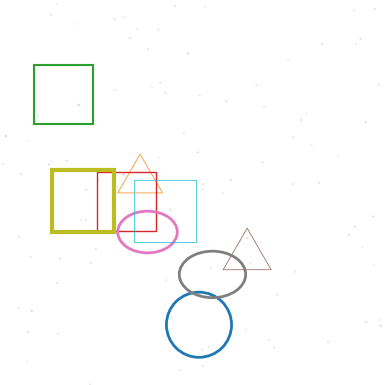[{"shape": "circle", "thickness": 2, "radius": 0.42, "center": [0.517, 0.156]}, {"shape": "triangle", "thickness": 0.5, "radius": 0.34, "center": [0.364, 0.532]}, {"shape": "square", "thickness": 1.5, "radius": 0.39, "center": [0.164, 0.754]}, {"shape": "square", "thickness": 1, "radius": 0.38, "center": [0.328, 0.477]}, {"shape": "triangle", "thickness": 0.5, "radius": 0.36, "center": [0.642, 0.335]}, {"shape": "oval", "thickness": 2, "radius": 0.39, "center": [0.383, 0.397]}, {"shape": "oval", "thickness": 2, "radius": 0.43, "center": [0.552, 0.287]}, {"shape": "square", "thickness": 3, "radius": 0.4, "center": [0.216, 0.477]}, {"shape": "square", "thickness": 0.5, "radius": 0.4, "center": [0.428, 0.453]}]